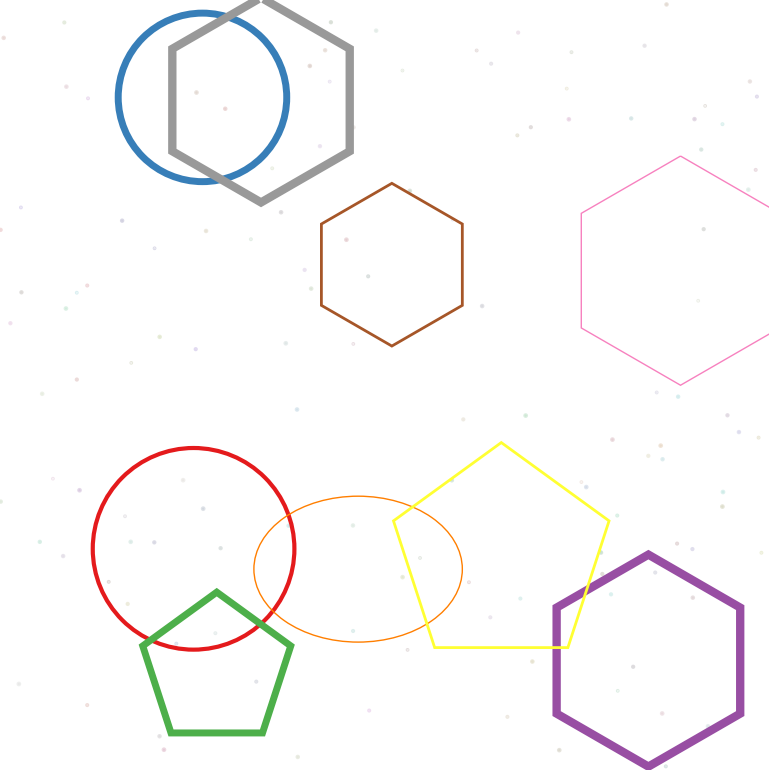[{"shape": "circle", "thickness": 1.5, "radius": 0.65, "center": [0.251, 0.287]}, {"shape": "circle", "thickness": 2.5, "radius": 0.55, "center": [0.263, 0.874]}, {"shape": "pentagon", "thickness": 2.5, "radius": 0.51, "center": [0.281, 0.13]}, {"shape": "hexagon", "thickness": 3, "radius": 0.69, "center": [0.842, 0.142]}, {"shape": "oval", "thickness": 0.5, "radius": 0.68, "center": [0.465, 0.261]}, {"shape": "pentagon", "thickness": 1, "radius": 0.74, "center": [0.651, 0.278]}, {"shape": "hexagon", "thickness": 1, "radius": 0.53, "center": [0.509, 0.656]}, {"shape": "hexagon", "thickness": 0.5, "radius": 0.74, "center": [0.884, 0.649]}, {"shape": "hexagon", "thickness": 3, "radius": 0.67, "center": [0.339, 0.87]}]